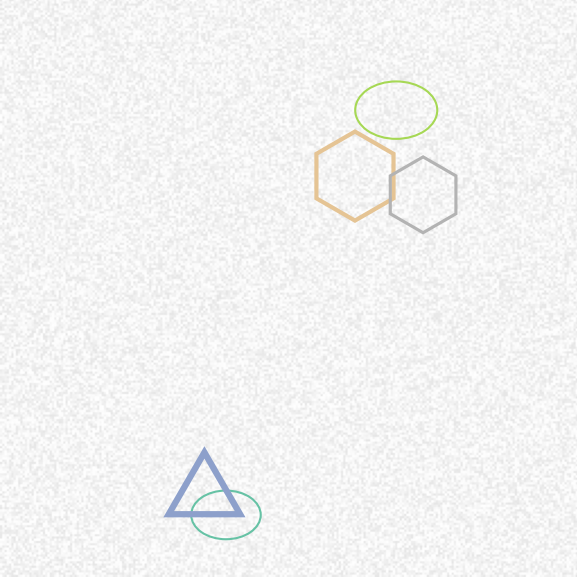[{"shape": "oval", "thickness": 1, "radius": 0.3, "center": [0.391, 0.108]}, {"shape": "triangle", "thickness": 3, "radius": 0.36, "center": [0.354, 0.144]}, {"shape": "oval", "thickness": 1, "radius": 0.36, "center": [0.686, 0.808]}, {"shape": "hexagon", "thickness": 2, "radius": 0.39, "center": [0.615, 0.694]}, {"shape": "hexagon", "thickness": 1.5, "radius": 0.33, "center": [0.733, 0.662]}]